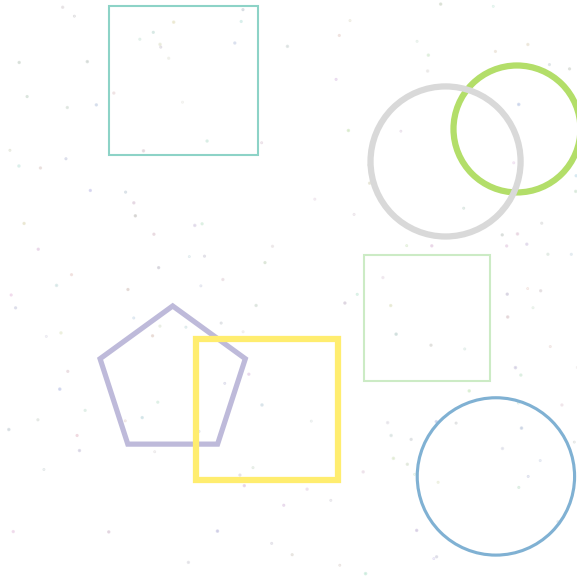[{"shape": "square", "thickness": 1, "radius": 0.64, "center": [0.318, 0.86]}, {"shape": "pentagon", "thickness": 2.5, "radius": 0.66, "center": [0.299, 0.337]}, {"shape": "circle", "thickness": 1.5, "radius": 0.68, "center": [0.859, 0.174]}, {"shape": "circle", "thickness": 3, "radius": 0.55, "center": [0.895, 0.776]}, {"shape": "circle", "thickness": 3, "radius": 0.65, "center": [0.772, 0.72]}, {"shape": "square", "thickness": 1, "radius": 0.54, "center": [0.74, 0.448]}, {"shape": "square", "thickness": 3, "radius": 0.61, "center": [0.462, 0.29]}]